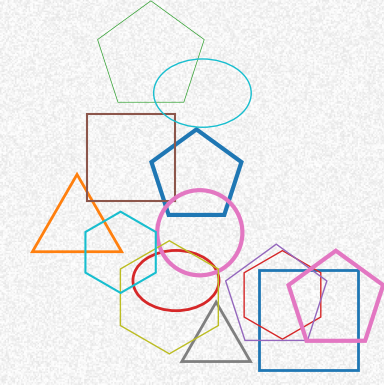[{"shape": "square", "thickness": 2, "radius": 0.65, "center": [0.801, 0.169]}, {"shape": "pentagon", "thickness": 3, "radius": 0.61, "center": [0.51, 0.541]}, {"shape": "triangle", "thickness": 2, "radius": 0.67, "center": [0.2, 0.413]}, {"shape": "pentagon", "thickness": 0.5, "radius": 0.73, "center": [0.392, 0.852]}, {"shape": "oval", "thickness": 2, "radius": 0.56, "center": [0.457, 0.271]}, {"shape": "hexagon", "thickness": 1, "radius": 0.57, "center": [0.734, 0.234]}, {"shape": "pentagon", "thickness": 1, "radius": 0.69, "center": [0.718, 0.228]}, {"shape": "square", "thickness": 1.5, "radius": 0.57, "center": [0.34, 0.591]}, {"shape": "circle", "thickness": 3, "radius": 0.55, "center": [0.519, 0.395]}, {"shape": "pentagon", "thickness": 3, "radius": 0.65, "center": [0.872, 0.219]}, {"shape": "triangle", "thickness": 2, "radius": 0.51, "center": [0.561, 0.112]}, {"shape": "hexagon", "thickness": 1, "radius": 0.73, "center": [0.44, 0.228]}, {"shape": "hexagon", "thickness": 1.5, "radius": 0.53, "center": [0.313, 0.345]}, {"shape": "oval", "thickness": 1, "radius": 0.63, "center": [0.526, 0.758]}]